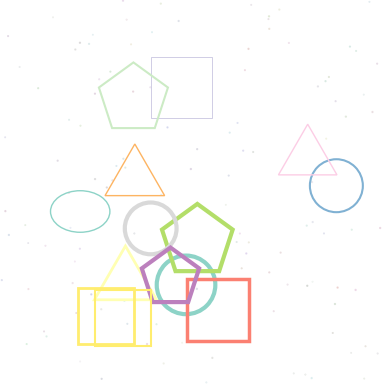[{"shape": "oval", "thickness": 1, "radius": 0.39, "center": [0.208, 0.451]}, {"shape": "circle", "thickness": 3, "radius": 0.38, "center": [0.483, 0.26]}, {"shape": "triangle", "thickness": 2, "radius": 0.47, "center": [0.326, 0.268]}, {"shape": "square", "thickness": 0.5, "radius": 0.4, "center": [0.471, 0.772]}, {"shape": "square", "thickness": 2.5, "radius": 0.4, "center": [0.566, 0.196]}, {"shape": "circle", "thickness": 1.5, "radius": 0.34, "center": [0.874, 0.518]}, {"shape": "triangle", "thickness": 1, "radius": 0.45, "center": [0.35, 0.537]}, {"shape": "pentagon", "thickness": 3, "radius": 0.48, "center": [0.513, 0.374]}, {"shape": "triangle", "thickness": 1, "radius": 0.44, "center": [0.799, 0.59]}, {"shape": "circle", "thickness": 3, "radius": 0.34, "center": [0.391, 0.407]}, {"shape": "pentagon", "thickness": 3, "radius": 0.39, "center": [0.443, 0.279]}, {"shape": "pentagon", "thickness": 1.5, "radius": 0.47, "center": [0.347, 0.744]}, {"shape": "square", "thickness": 1.5, "radius": 0.36, "center": [0.319, 0.173]}, {"shape": "square", "thickness": 2, "radius": 0.37, "center": [0.276, 0.179]}]